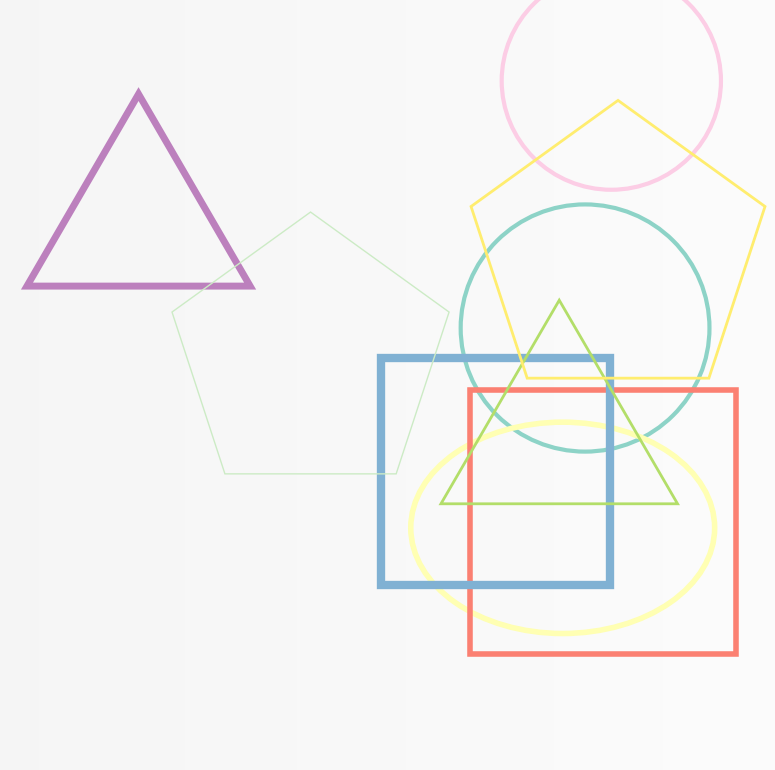[{"shape": "circle", "thickness": 1.5, "radius": 0.8, "center": [0.755, 0.574]}, {"shape": "oval", "thickness": 2, "radius": 0.98, "center": [0.726, 0.315]}, {"shape": "square", "thickness": 2, "radius": 0.86, "center": [0.778, 0.322]}, {"shape": "square", "thickness": 3, "radius": 0.74, "center": [0.639, 0.388]}, {"shape": "triangle", "thickness": 1, "radius": 0.88, "center": [0.722, 0.434]}, {"shape": "circle", "thickness": 1.5, "radius": 0.71, "center": [0.789, 0.895]}, {"shape": "triangle", "thickness": 2.5, "radius": 0.83, "center": [0.179, 0.712]}, {"shape": "pentagon", "thickness": 0.5, "radius": 0.94, "center": [0.401, 0.537]}, {"shape": "pentagon", "thickness": 1, "radius": 1.0, "center": [0.797, 0.67]}]